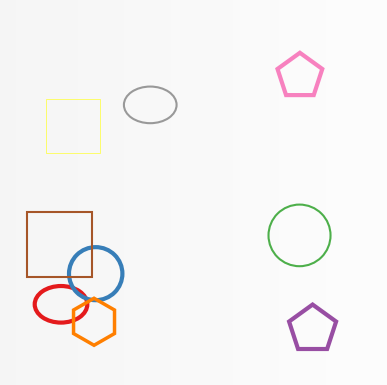[{"shape": "oval", "thickness": 3, "radius": 0.34, "center": [0.157, 0.21]}, {"shape": "circle", "thickness": 3, "radius": 0.34, "center": [0.247, 0.289]}, {"shape": "circle", "thickness": 1.5, "radius": 0.4, "center": [0.773, 0.389]}, {"shape": "pentagon", "thickness": 3, "radius": 0.32, "center": [0.807, 0.145]}, {"shape": "hexagon", "thickness": 2.5, "radius": 0.31, "center": [0.243, 0.164]}, {"shape": "square", "thickness": 0.5, "radius": 0.35, "center": [0.189, 0.673]}, {"shape": "square", "thickness": 1.5, "radius": 0.42, "center": [0.154, 0.365]}, {"shape": "pentagon", "thickness": 3, "radius": 0.3, "center": [0.774, 0.802]}, {"shape": "oval", "thickness": 1.5, "radius": 0.34, "center": [0.388, 0.728]}]